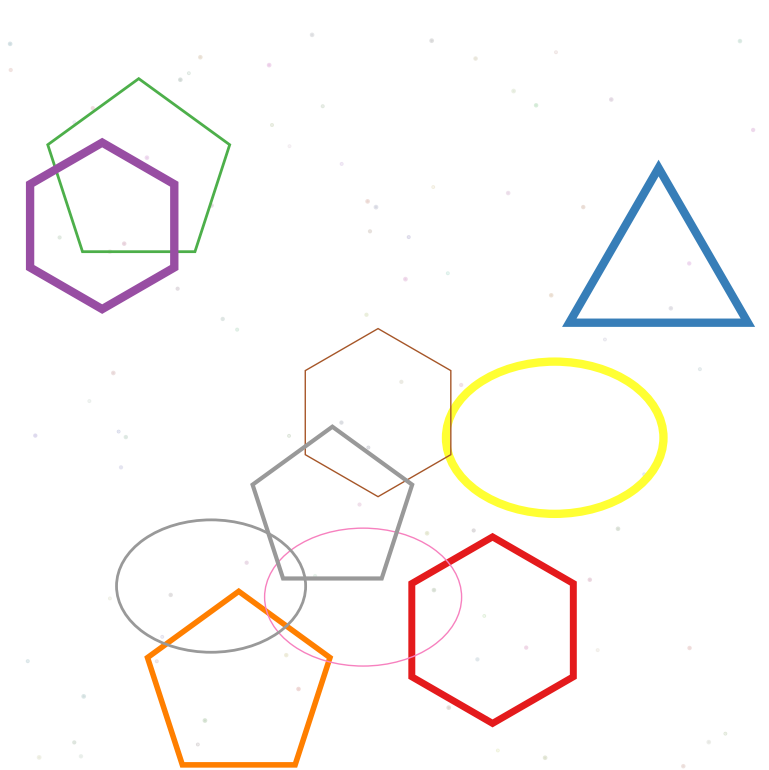[{"shape": "hexagon", "thickness": 2.5, "radius": 0.61, "center": [0.64, 0.182]}, {"shape": "triangle", "thickness": 3, "radius": 0.67, "center": [0.855, 0.648]}, {"shape": "pentagon", "thickness": 1, "radius": 0.62, "center": [0.18, 0.774]}, {"shape": "hexagon", "thickness": 3, "radius": 0.54, "center": [0.133, 0.707]}, {"shape": "pentagon", "thickness": 2, "radius": 0.62, "center": [0.31, 0.107]}, {"shape": "oval", "thickness": 3, "radius": 0.71, "center": [0.72, 0.432]}, {"shape": "hexagon", "thickness": 0.5, "radius": 0.55, "center": [0.491, 0.464]}, {"shape": "oval", "thickness": 0.5, "radius": 0.64, "center": [0.472, 0.225]}, {"shape": "pentagon", "thickness": 1.5, "radius": 0.54, "center": [0.432, 0.337]}, {"shape": "oval", "thickness": 1, "radius": 0.61, "center": [0.274, 0.239]}]